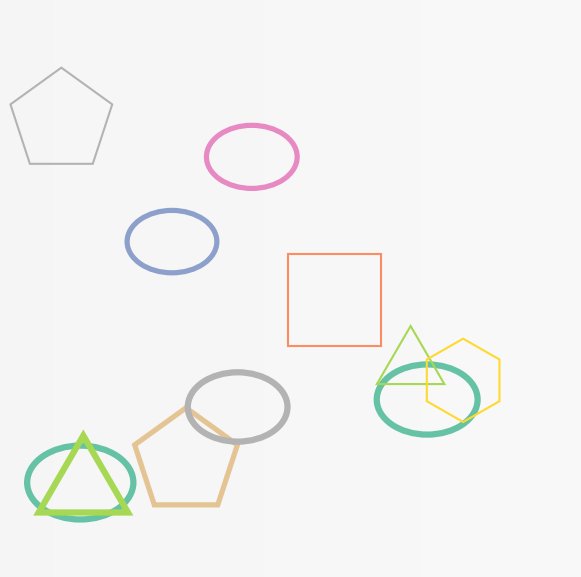[{"shape": "oval", "thickness": 3, "radius": 0.46, "center": [0.138, 0.164]}, {"shape": "oval", "thickness": 3, "radius": 0.43, "center": [0.735, 0.307]}, {"shape": "square", "thickness": 1, "radius": 0.4, "center": [0.576, 0.48]}, {"shape": "oval", "thickness": 2.5, "radius": 0.39, "center": [0.296, 0.581]}, {"shape": "oval", "thickness": 2.5, "radius": 0.39, "center": [0.433, 0.727]}, {"shape": "triangle", "thickness": 1, "radius": 0.34, "center": [0.706, 0.368]}, {"shape": "triangle", "thickness": 3, "radius": 0.44, "center": [0.143, 0.156]}, {"shape": "hexagon", "thickness": 1, "radius": 0.36, "center": [0.797, 0.341]}, {"shape": "pentagon", "thickness": 2.5, "radius": 0.46, "center": [0.32, 0.2]}, {"shape": "pentagon", "thickness": 1, "radius": 0.46, "center": [0.106, 0.79]}, {"shape": "oval", "thickness": 3, "radius": 0.43, "center": [0.409, 0.294]}]